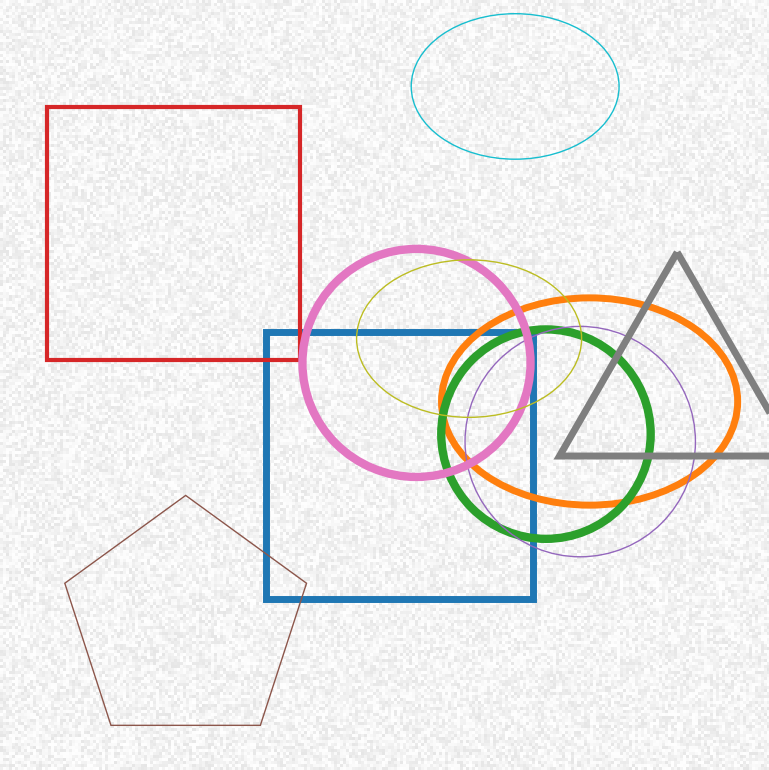[{"shape": "square", "thickness": 2.5, "radius": 0.87, "center": [0.519, 0.396]}, {"shape": "oval", "thickness": 2.5, "radius": 0.96, "center": [0.766, 0.479]}, {"shape": "circle", "thickness": 3, "radius": 0.68, "center": [0.709, 0.436]}, {"shape": "square", "thickness": 1.5, "radius": 0.82, "center": [0.225, 0.697]}, {"shape": "circle", "thickness": 0.5, "radius": 0.75, "center": [0.754, 0.426]}, {"shape": "pentagon", "thickness": 0.5, "radius": 0.83, "center": [0.241, 0.192]}, {"shape": "circle", "thickness": 3, "radius": 0.74, "center": [0.541, 0.529]}, {"shape": "triangle", "thickness": 2.5, "radius": 0.88, "center": [0.879, 0.496]}, {"shape": "oval", "thickness": 0.5, "radius": 0.73, "center": [0.609, 0.56]}, {"shape": "oval", "thickness": 0.5, "radius": 0.67, "center": [0.669, 0.888]}]